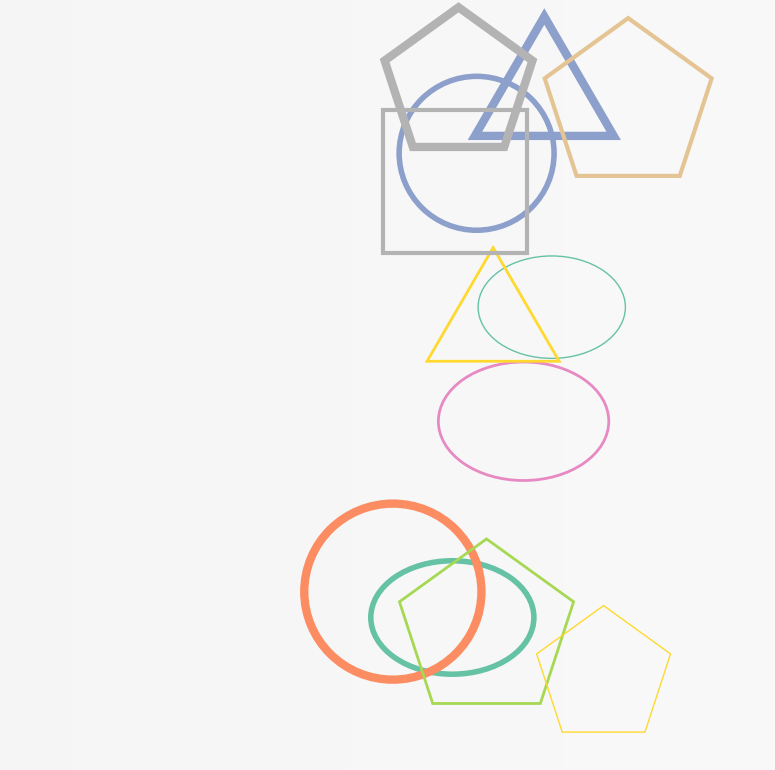[{"shape": "oval", "thickness": 0.5, "radius": 0.48, "center": [0.712, 0.601]}, {"shape": "oval", "thickness": 2, "radius": 0.53, "center": [0.584, 0.198]}, {"shape": "circle", "thickness": 3, "radius": 0.57, "center": [0.507, 0.232]}, {"shape": "circle", "thickness": 2, "radius": 0.5, "center": [0.615, 0.801]}, {"shape": "triangle", "thickness": 3, "radius": 0.52, "center": [0.702, 0.875]}, {"shape": "oval", "thickness": 1, "radius": 0.55, "center": [0.676, 0.453]}, {"shape": "pentagon", "thickness": 1, "radius": 0.59, "center": [0.628, 0.182]}, {"shape": "triangle", "thickness": 1, "radius": 0.49, "center": [0.636, 0.58]}, {"shape": "pentagon", "thickness": 0.5, "radius": 0.45, "center": [0.779, 0.123]}, {"shape": "pentagon", "thickness": 1.5, "radius": 0.57, "center": [0.811, 0.863]}, {"shape": "square", "thickness": 1.5, "radius": 0.47, "center": [0.587, 0.765]}, {"shape": "pentagon", "thickness": 3, "radius": 0.5, "center": [0.592, 0.89]}]